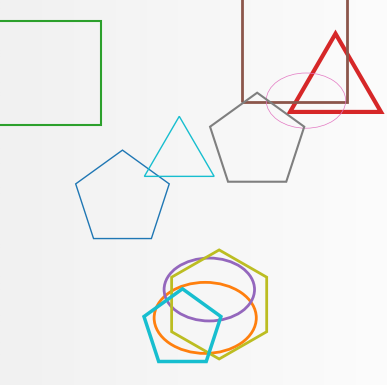[{"shape": "pentagon", "thickness": 1, "radius": 0.63, "center": [0.316, 0.483]}, {"shape": "oval", "thickness": 2, "radius": 0.66, "center": [0.53, 0.174]}, {"shape": "square", "thickness": 1.5, "radius": 0.68, "center": [0.125, 0.81]}, {"shape": "triangle", "thickness": 3, "radius": 0.68, "center": [0.866, 0.777]}, {"shape": "oval", "thickness": 2, "radius": 0.58, "center": [0.54, 0.248]}, {"shape": "square", "thickness": 2, "radius": 0.68, "center": [0.759, 0.872]}, {"shape": "oval", "thickness": 0.5, "radius": 0.51, "center": [0.79, 0.739]}, {"shape": "pentagon", "thickness": 1.5, "radius": 0.64, "center": [0.664, 0.631]}, {"shape": "hexagon", "thickness": 2, "radius": 0.71, "center": [0.566, 0.209]}, {"shape": "triangle", "thickness": 1, "radius": 0.52, "center": [0.463, 0.594]}, {"shape": "pentagon", "thickness": 2.5, "radius": 0.52, "center": [0.471, 0.145]}]